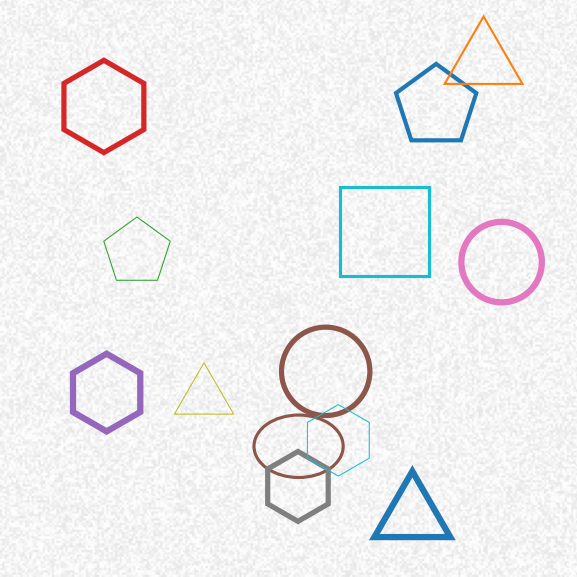[{"shape": "pentagon", "thickness": 2, "radius": 0.37, "center": [0.755, 0.815]}, {"shape": "triangle", "thickness": 3, "radius": 0.38, "center": [0.714, 0.107]}, {"shape": "triangle", "thickness": 1, "radius": 0.39, "center": [0.837, 0.893]}, {"shape": "pentagon", "thickness": 0.5, "radius": 0.3, "center": [0.237, 0.563]}, {"shape": "hexagon", "thickness": 2.5, "radius": 0.4, "center": [0.18, 0.815]}, {"shape": "hexagon", "thickness": 3, "radius": 0.34, "center": [0.185, 0.319]}, {"shape": "oval", "thickness": 1.5, "radius": 0.39, "center": [0.517, 0.226]}, {"shape": "circle", "thickness": 2.5, "radius": 0.38, "center": [0.564, 0.356]}, {"shape": "circle", "thickness": 3, "radius": 0.35, "center": [0.869, 0.545]}, {"shape": "hexagon", "thickness": 2.5, "radius": 0.3, "center": [0.516, 0.157]}, {"shape": "triangle", "thickness": 0.5, "radius": 0.3, "center": [0.353, 0.312]}, {"shape": "square", "thickness": 1.5, "radius": 0.38, "center": [0.666, 0.598]}, {"shape": "hexagon", "thickness": 0.5, "radius": 0.31, "center": [0.586, 0.237]}]